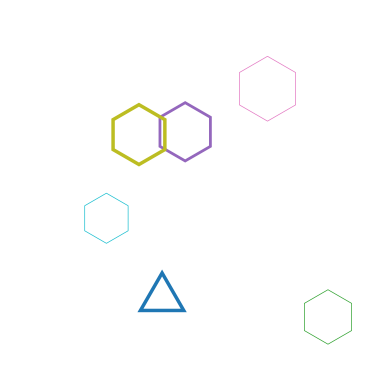[{"shape": "triangle", "thickness": 2.5, "radius": 0.32, "center": [0.421, 0.226]}, {"shape": "hexagon", "thickness": 0.5, "radius": 0.35, "center": [0.852, 0.177]}, {"shape": "hexagon", "thickness": 2, "radius": 0.38, "center": [0.481, 0.658]}, {"shape": "hexagon", "thickness": 0.5, "radius": 0.42, "center": [0.695, 0.77]}, {"shape": "hexagon", "thickness": 2.5, "radius": 0.39, "center": [0.361, 0.65]}, {"shape": "hexagon", "thickness": 0.5, "radius": 0.33, "center": [0.276, 0.433]}]